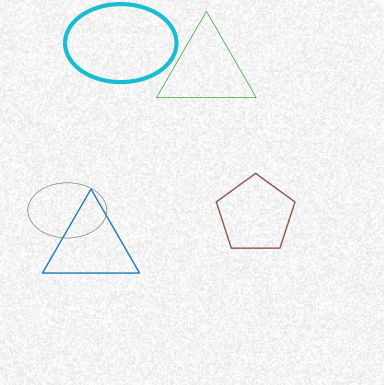[{"shape": "triangle", "thickness": 1, "radius": 0.73, "center": [0.236, 0.364]}, {"shape": "triangle", "thickness": 0.5, "radius": 0.75, "center": [0.536, 0.821]}, {"shape": "pentagon", "thickness": 1, "radius": 0.54, "center": [0.664, 0.442]}, {"shape": "oval", "thickness": 0.5, "radius": 0.51, "center": [0.175, 0.454]}, {"shape": "oval", "thickness": 3, "radius": 0.72, "center": [0.314, 0.888]}]